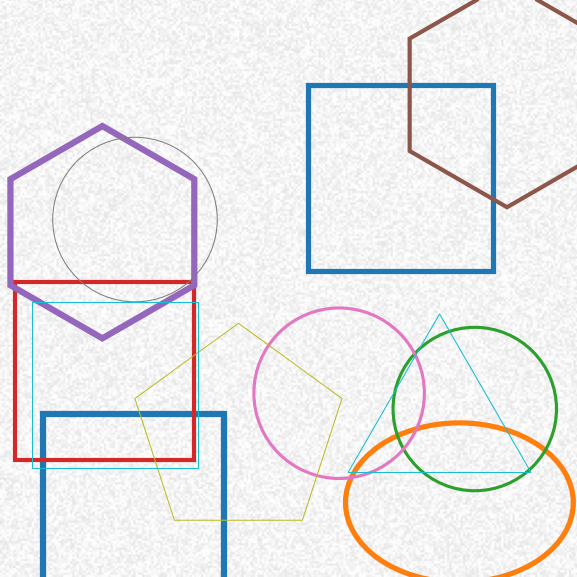[{"shape": "square", "thickness": 3, "radius": 0.78, "center": [0.231, 0.125]}, {"shape": "square", "thickness": 2.5, "radius": 0.8, "center": [0.694, 0.691]}, {"shape": "oval", "thickness": 2.5, "radius": 0.99, "center": [0.796, 0.129]}, {"shape": "circle", "thickness": 1.5, "radius": 0.71, "center": [0.822, 0.291]}, {"shape": "square", "thickness": 2, "radius": 0.77, "center": [0.181, 0.357]}, {"shape": "hexagon", "thickness": 3, "radius": 0.92, "center": [0.177, 0.597]}, {"shape": "hexagon", "thickness": 2, "radius": 0.97, "center": [0.878, 0.835]}, {"shape": "circle", "thickness": 1.5, "radius": 0.74, "center": [0.587, 0.318]}, {"shape": "circle", "thickness": 0.5, "radius": 0.71, "center": [0.234, 0.619]}, {"shape": "pentagon", "thickness": 0.5, "radius": 0.94, "center": [0.413, 0.251]}, {"shape": "square", "thickness": 0.5, "radius": 0.72, "center": [0.198, 0.333]}, {"shape": "triangle", "thickness": 0.5, "radius": 0.91, "center": [0.761, 0.272]}]